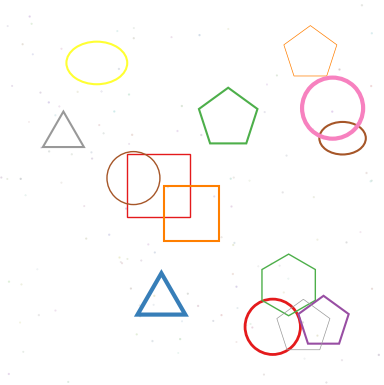[{"shape": "square", "thickness": 1, "radius": 0.41, "center": [0.412, 0.518]}, {"shape": "circle", "thickness": 2, "radius": 0.36, "center": [0.708, 0.151]}, {"shape": "triangle", "thickness": 3, "radius": 0.36, "center": [0.419, 0.219]}, {"shape": "pentagon", "thickness": 1.5, "radius": 0.4, "center": [0.593, 0.692]}, {"shape": "hexagon", "thickness": 1, "radius": 0.4, "center": [0.75, 0.26]}, {"shape": "pentagon", "thickness": 1.5, "radius": 0.34, "center": [0.84, 0.163]}, {"shape": "square", "thickness": 1.5, "radius": 0.36, "center": [0.497, 0.445]}, {"shape": "pentagon", "thickness": 0.5, "radius": 0.36, "center": [0.806, 0.861]}, {"shape": "oval", "thickness": 1.5, "radius": 0.4, "center": [0.251, 0.837]}, {"shape": "oval", "thickness": 1.5, "radius": 0.3, "center": [0.89, 0.641]}, {"shape": "circle", "thickness": 1, "radius": 0.34, "center": [0.347, 0.537]}, {"shape": "circle", "thickness": 3, "radius": 0.4, "center": [0.864, 0.719]}, {"shape": "triangle", "thickness": 1.5, "radius": 0.31, "center": [0.165, 0.649]}, {"shape": "pentagon", "thickness": 0.5, "radius": 0.36, "center": [0.788, 0.15]}]